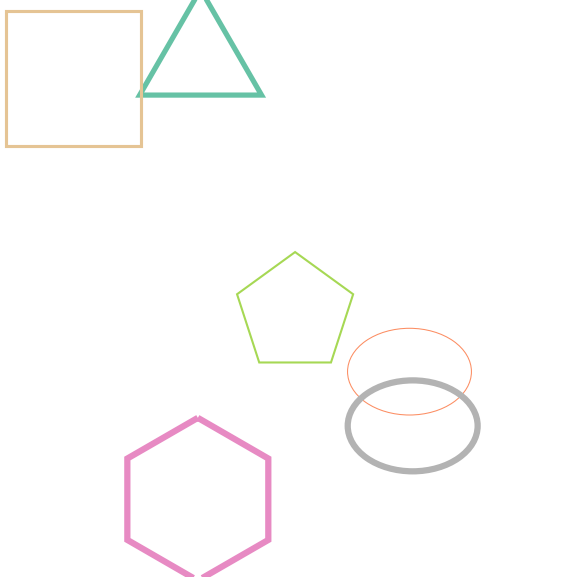[{"shape": "triangle", "thickness": 2.5, "radius": 0.61, "center": [0.347, 0.895]}, {"shape": "oval", "thickness": 0.5, "radius": 0.54, "center": [0.709, 0.356]}, {"shape": "hexagon", "thickness": 3, "radius": 0.7, "center": [0.343, 0.135]}, {"shape": "pentagon", "thickness": 1, "radius": 0.53, "center": [0.511, 0.457]}, {"shape": "square", "thickness": 1.5, "radius": 0.59, "center": [0.127, 0.863]}, {"shape": "oval", "thickness": 3, "radius": 0.56, "center": [0.715, 0.262]}]